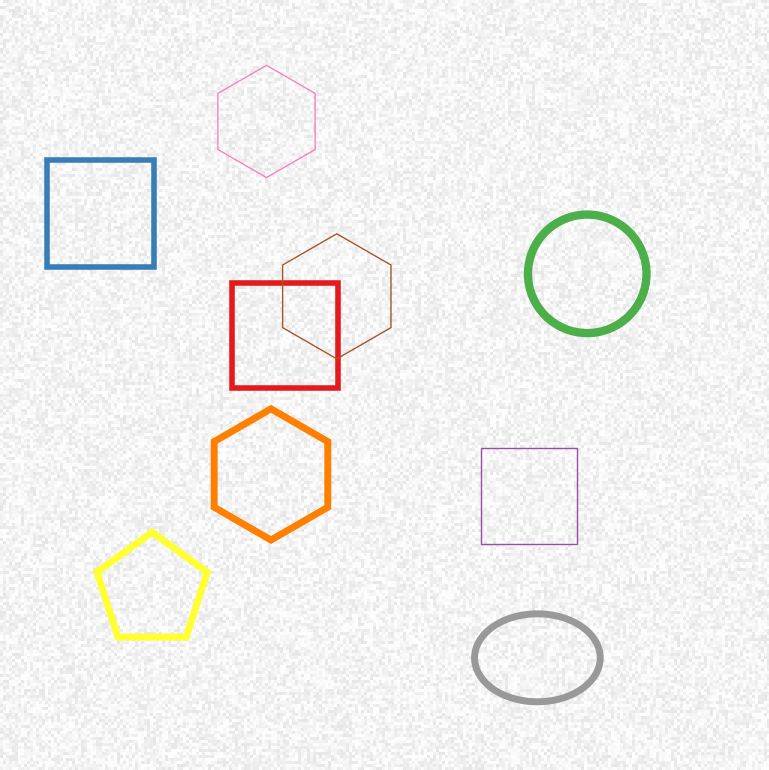[{"shape": "square", "thickness": 2, "radius": 0.34, "center": [0.37, 0.564]}, {"shape": "square", "thickness": 2, "radius": 0.35, "center": [0.131, 0.723]}, {"shape": "circle", "thickness": 3, "radius": 0.38, "center": [0.763, 0.644]}, {"shape": "square", "thickness": 0.5, "radius": 0.31, "center": [0.686, 0.355]}, {"shape": "hexagon", "thickness": 2.5, "radius": 0.43, "center": [0.352, 0.384]}, {"shape": "pentagon", "thickness": 2.5, "radius": 0.38, "center": [0.197, 0.234]}, {"shape": "hexagon", "thickness": 0.5, "radius": 0.41, "center": [0.437, 0.615]}, {"shape": "hexagon", "thickness": 0.5, "radius": 0.36, "center": [0.346, 0.842]}, {"shape": "oval", "thickness": 2.5, "radius": 0.41, "center": [0.698, 0.146]}]